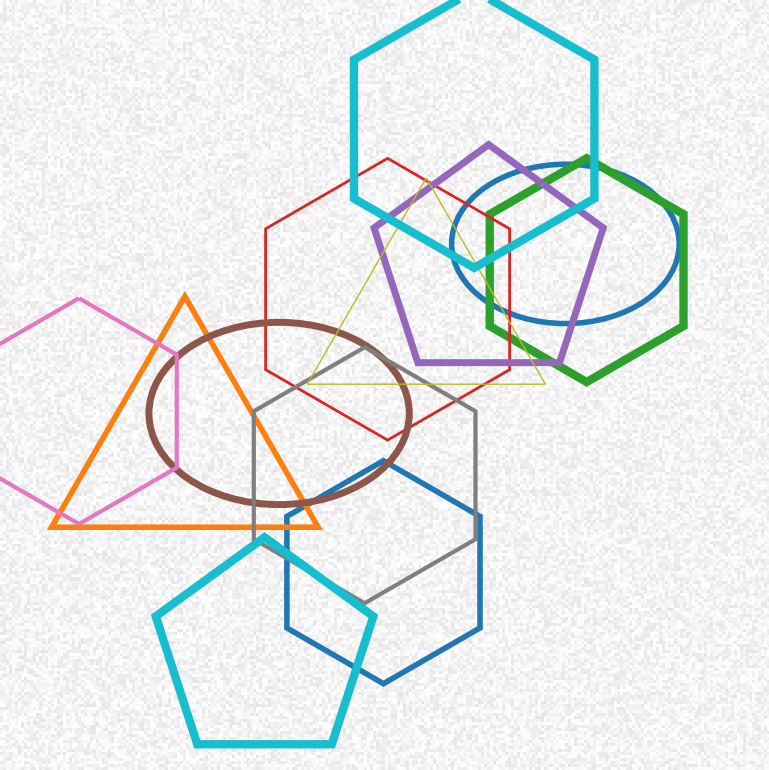[{"shape": "hexagon", "thickness": 2, "radius": 0.72, "center": [0.498, 0.257]}, {"shape": "oval", "thickness": 2, "radius": 0.74, "center": [0.734, 0.683]}, {"shape": "triangle", "thickness": 2, "radius": 1.0, "center": [0.24, 0.415]}, {"shape": "hexagon", "thickness": 3, "radius": 0.73, "center": [0.762, 0.649]}, {"shape": "hexagon", "thickness": 1, "radius": 0.91, "center": [0.503, 0.611]}, {"shape": "pentagon", "thickness": 2.5, "radius": 0.78, "center": [0.635, 0.656]}, {"shape": "oval", "thickness": 2.5, "radius": 0.85, "center": [0.362, 0.463]}, {"shape": "hexagon", "thickness": 1.5, "radius": 0.73, "center": [0.103, 0.466]}, {"shape": "hexagon", "thickness": 1.5, "radius": 0.83, "center": [0.474, 0.383]}, {"shape": "triangle", "thickness": 0.5, "radius": 0.89, "center": [0.554, 0.59]}, {"shape": "hexagon", "thickness": 3, "radius": 0.9, "center": [0.616, 0.832]}, {"shape": "pentagon", "thickness": 3, "radius": 0.74, "center": [0.344, 0.154]}]